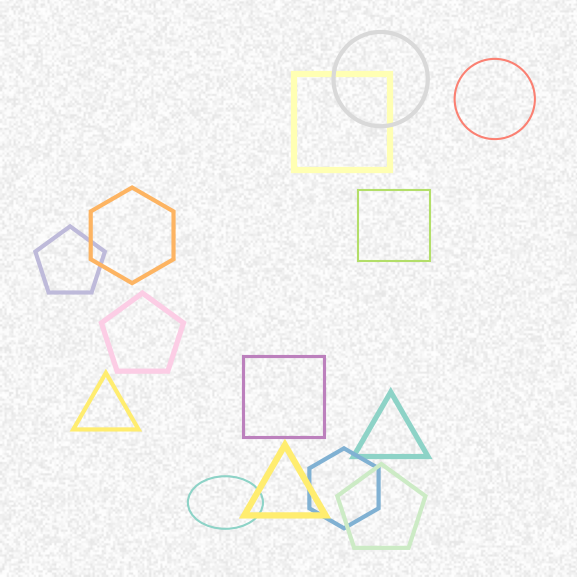[{"shape": "oval", "thickness": 1, "radius": 0.33, "center": [0.39, 0.129]}, {"shape": "triangle", "thickness": 2.5, "radius": 0.37, "center": [0.677, 0.246]}, {"shape": "square", "thickness": 3, "radius": 0.42, "center": [0.593, 0.788]}, {"shape": "pentagon", "thickness": 2, "radius": 0.32, "center": [0.121, 0.544]}, {"shape": "circle", "thickness": 1, "radius": 0.35, "center": [0.857, 0.828]}, {"shape": "hexagon", "thickness": 2, "radius": 0.35, "center": [0.596, 0.154]}, {"shape": "hexagon", "thickness": 2, "radius": 0.41, "center": [0.229, 0.592]}, {"shape": "square", "thickness": 1, "radius": 0.31, "center": [0.682, 0.609]}, {"shape": "pentagon", "thickness": 2.5, "radius": 0.37, "center": [0.247, 0.417]}, {"shape": "circle", "thickness": 2, "radius": 0.41, "center": [0.659, 0.862]}, {"shape": "square", "thickness": 1.5, "radius": 0.35, "center": [0.491, 0.313]}, {"shape": "pentagon", "thickness": 2, "radius": 0.4, "center": [0.66, 0.115]}, {"shape": "triangle", "thickness": 3, "radius": 0.41, "center": [0.493, 0.147]}, {"shape": "triangle", "thickness": 2, "radius": 0.33, "center": [0.183, 0.288]}]